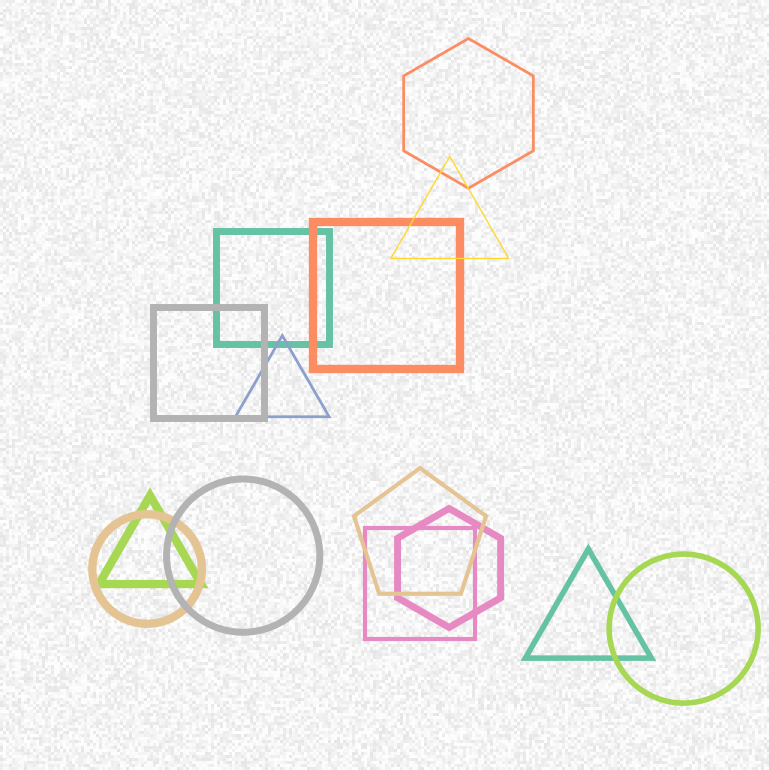[{"shape": "triangle", "thickness": 2, "radius": 0.47, "center": [0.764, 0.193]}, {"shape": "square", "thickness": 2.5, "radius": 0.37, "center": [0.354, 0.626]}, {"shape": "hexagon", "thickness": 1, "radius": 0.49, "center": [0.608, 0.853]}, {"shape": "square", "thickness": 3, "radius": 0.48, "center": [0.502, 0.616]}, {"shape": "triangle", "thickness": 1, "radius": 0.35, "center": [0.367, 0.494]}, {"shape": "square", "thickness": 1.5, "radius": 0.36, "center": [0.545, 0.243]}, {"shape": "hexagon", "thickness": 2.5, "radius": 0.39, "center": [0.583, 0.262]}, {"shape": "triangle", "thickness": 3, "radius": 0.38, "center": [0.195, 0.28]}, {"shape": "circle", "thickness": 2, "radius": 0.48, "center": [0.888, 0.184]}, {"shape": "triangle", "thickness": 0.5, "radius": 0.44, "center": [0.584, 0.709]}, {"shape": "pentagon", "thickness": 1.5, "radius": 0.45, "center": [0.546, 0.302]}, {"shape": "circle", "thickness": 3, "radius": 0.36, "center": [0.191, 0.261]}, {"shape": "square", "thickness": 2.5, "radius": 0.36, "center": [0.271, 0.53]}, {"shape": "circle", "thickness": 2.5, "radius": 0.5, "center": [0.316, 0.278]}]